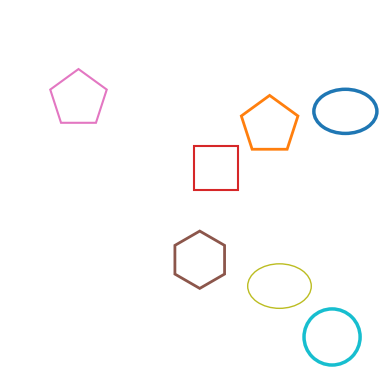[{"shape": "oval", "thickness": 2.5, "radius": 0.41, "center": [0.897, 0.711]}, {"shape": "pentagon", "thickness": 2, "radius": 0.39, "center": [0.7, 0.675]}, {"shape": "square", "thickness": 1.5, "radius": 0.29, "center": [0.56, 0.564]}, {"shape": "hexagon", "thickness": 2, "radius": 0.37, "center": [0.519, 0.325]}, {"shape": "pentagon", "thickness": 1.5, "radius": 0.39, "center": [0.204, 0.743]}, {"shape": "oval", "thickness": 1, "radius": 0.41, "center": [0.726, 0.257]}, {"shape": "circle", "thickness": 2.5, "radius": 0.36, "center": [0.863, 0.125]}]